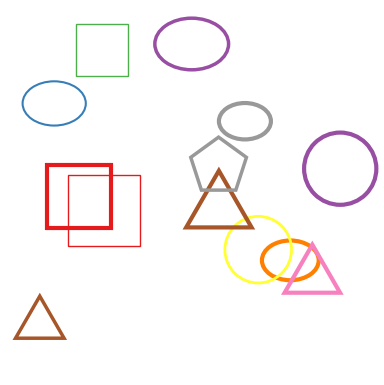[{"shape": "square", "thickness": 1, "radius": 0.47, "center": [0.27, 0.454]}, {"shape": "square", "thickness": 3, "radius": 0.41, "center": [0.205, 0.49]}, {"shape": "oval", "thickness": 1.5, "radius": 0.41, "center": [0.141, 0.731]}, {"shape": "square", "thickness": 1, "radius": 0.34, "center": [0.264, 0.87]}, {"shape": "oval", "thickness": 2.5, "radius": 0.48, "center": [0.498, 0.886]}, {"shape": "circle", "thickness": 3, "radius": 0.47, "center": [0.884, 0.562]}, {"shape": "oval", "thickness": 3, "radius": 0.37, "center": [0.754, 0.324]}, {"shape": "circle", "thickness": 2, "radius": 0.43, "center": [0.671, 0.352]}, {"shape": "triangle", "thickness": 3, "radius": 0.49, "center": [0.569, 0.458]}, {"shape": "triangle", "thickness": 2.5, "radius": 0.36, "center": [0.103, 0.158]}, {"shape": "triangle", "thickness": 3, "radius": 0.42, "center": [0.811, 0.281]}, {"shape": "pentagon", "thickness": 2.5, "radius": 0.38, "center": [0.568, 0.568]}, {"shape": "oval", "thickness": 3, "radius": 0.34, "center": [0.636, 0.685]}]